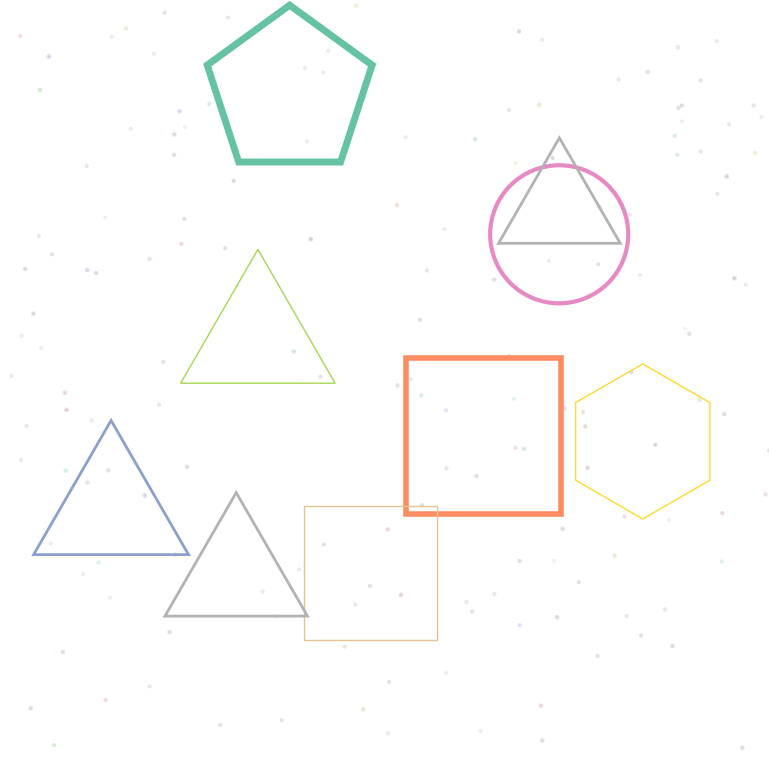[{"shape": "pentagon", "thickness": 2.5, "radius": 0.56, "center": [0.376, 0.881]}, {"shape": "square", "thickness": 2, "radius": 0.51, "center": [0.628, 0.434]}, {"shape": "triangle", "thickness": 1, "radius": 0.58, "center": [0.144, 0.338]}, {"shape": "circle", "thickness": 1.5, "radius": 0.45, "center": [0.726, 0.696]}, {"shape": "triangle", "thickness": 0.5, "radius": 0.58, "center": [0.335, 0.56]}, {"shape": "hexagon", "thickness": 0.5, "radius": 0.5, "center": [0.835, 0.427]}, {"shape": "square", "thickness": 0.5, "radius": 0.43, "center": [0.481, 0.256]}, {"shape": "triangle", "thickness": 1, "radius": 0.46, "center": [0.726, 0.73]}, {"shape": "triangle", "thickness": 1, "radius": 0.53, "center": [0.307, 0.253]}]